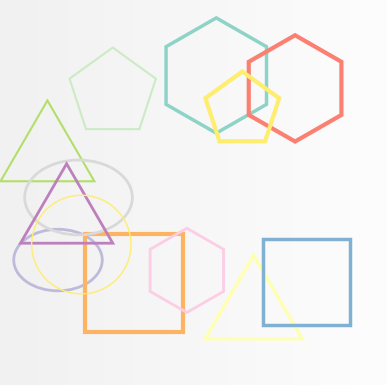[{"shape": "hexagon", "thickness": 2.5, "radius": 0.75, "center": [0.558, 0.804]}, {"shape": "triangle", "thickness": 2.5, "radius": 0.72, "center": [0.655, 0.192]}, {"shape": "oval", "thickness": 2, "radius": 0.57, "center": [0.15, 0.325]}, {"shape": "hexagon", "thickness": 3, "radius": 0.69, "center": [0.762, 0.77]}, {"shape": "square", "thickness": 2.5, "radius": 0.56, "center": [0.791, 0.268]}, {"shape": "square", "thickness": 3, "radius": 0.63, "center": [0.346, 0.264]}, {"shape": "triangle", "thickness": 1.5, "radius": 0.7, "center": [0.122, 0.599]}, {"shape": "hexagon", "thickness": 2, "radius": 0.55, "center": [0.482, 0.298]}, {"shape": "oval", "thickness": 2, "radius": 0.69, "center": [0.203, 0.487]}, {"shape": "triangle", "thickness": 2, "radius": 0.69, "center": [0.172, 0.437]}, {"shape": "pentagon", "thickness": 1.5, "radius": 0.59, "center": [0.291, 0.759]}, {"shape": "pentagon", "thickness": 3, "radius": 0.5, "center": [0.625, 0.714]}, {"shape": "circle", "thickness": 1, "radius": 0.64, "center": [0.21, 0.365]}]